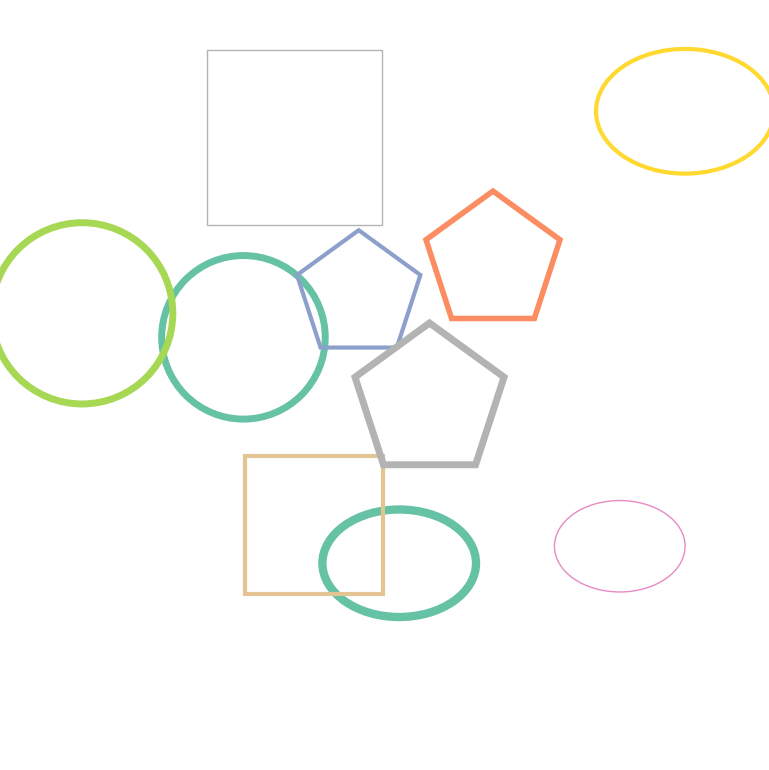[{"shape": "oval", "thickness": 3, "radius": 0.5, "center": [0.518, 0.269]}, {"shape": "circle", "thickness": 2.5, "radius": 0.53, "center": [0.316, 0.562]}, {"shape": "pentagon", "thickness": 2, "radius": 0.46, "center": [0.64, 0.66]}, {"shape": "pentagon", "thickness": 1.5, "radius": 0.42, "center": [0.466, 0.617]}, {"shape": "oval", "thickness": 0.5, "radius": 0.42, "center": [0.805, 0.291]}, {"shape": "circle", "thickness": 2.5, "radius": 0.59, "center": [0.107, 0.593]}, {"shape": "oval", "thickness": 1.5, "radius": 0.58, "center": [0.89, 0.855]}, {"shape": "square", "thickness": 1.5, "radius": 0.45, "center": [0.407, 0.319]}, {"shape": "square", "thickness": 0.5, "radius": 0.57, "center": [0.382, 0.822]}, {"shape": "pentagon", "thickness": 2.5, "radius": 0.51, "center": [0.558, 0.479]}]